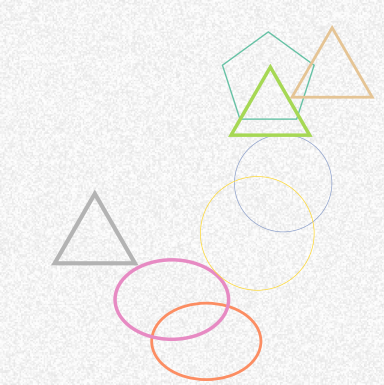[{"shape": "pentagon", "thickness": 1, "radius": 0.63, "center": [0.697, 0.792]}, {"shape": "oval", "thickness": 2, "radius": 0.71, "center": [0.536, 0.113]}, {"shape": "circle", "thickness": 0.5, "radius": 0.63, "center": [0.735, 0.524]}, {"shape": "oval", "thickness": 2.5, "radius": 0.74, "center": [0.446, 0.222]}, {"shape": "triangle", "thickness": 2.5, "radius": 0.59, "center": [0.702, 0.708]}, {"shape": "circle", "thickness": 0.5, "radius": 0.74, "center": [0.668, 0.394]}, {"shape": "triangle", "thickness": 2, "radius": 0.6, "center": [0.863, 0.808]}, {"shape": "triangle", "thickness": 3, "radius": 0.6, "center": [0.246, 0.376]}]